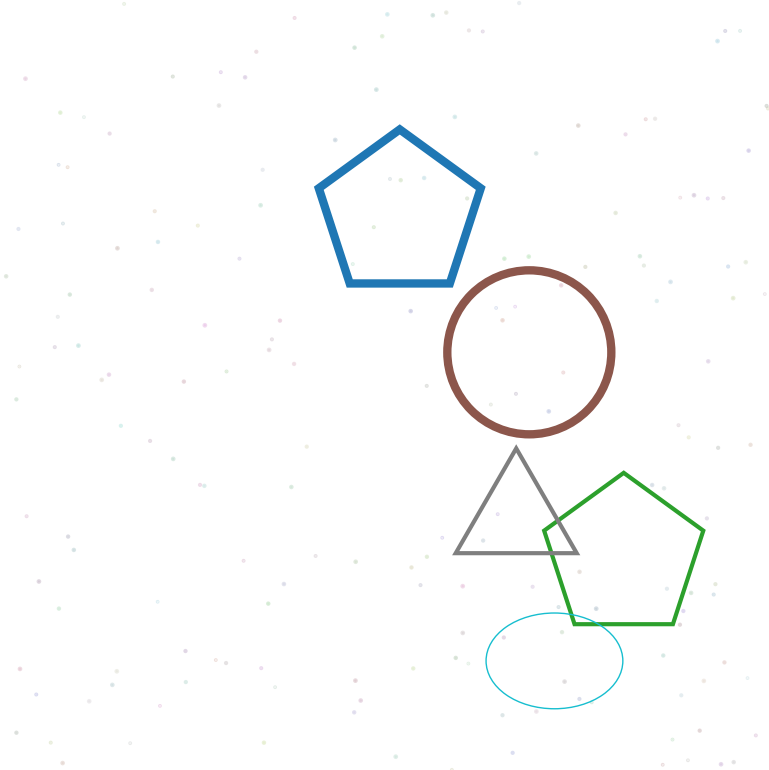[{"shape": "pentagon", "thickness": 3, "radius": 0.55, "center": [0.519, 0.721]}, {"shape": "pentagon", "thickness": 1.5, "radius": 0.54, "center": [0.81, 0.277]}, {"shape": "circle", "thickness": 3, "radius": 0.53, "center": [0.687, 0.542]}, {"shape": "triangle", "thickness": 1.5, "radius": 0.45, "center": [0.67, 0.327]}, {"shape": "oval", "thickness": 0.5, "radius": 0.44, "center": [0.72, 0.142]}]